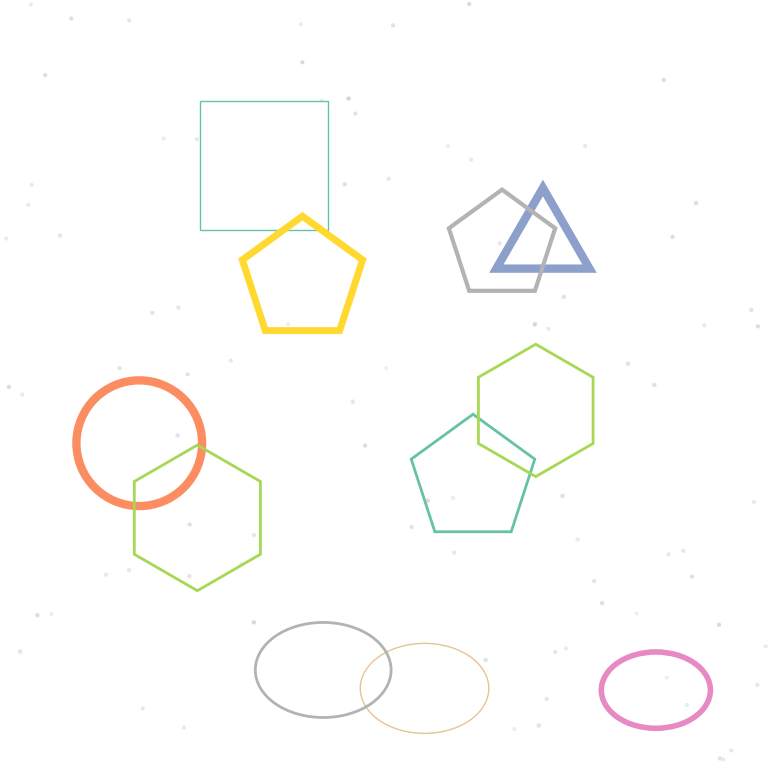[{"shape": "pentagon", "thickness": 1, "radius": 0.42, "center": [0.614, 0.378]}, {"shape": "square", "thickness": 0.5, "radius": 0.42, "center": [0.343, 0.785]}, {"shape": "circle", "thickness": 3, "radius": 0.41, "center": [0.181, 0.424]}, {"shape": "triangle", "thickness": 3, "radius": 0.35, "center": [0.705, 0.686]}, {"shape": "oval", "thickness": 2, "radius": 0.35, "center": [0.852, 0.104]}, {"shape": "hexagon", "thickness": 1, "radius": 0.47, "center": [0.256, 0.327]}, {"shape": "hexagon", "thickness": 1, "radius": 0.43, "center": [0.696, 0.467]}, {"shape": "pentagon", "thickness": 2.5, "radius": 0.41, "center": [0.393, 0.637]}, {"shape": "oval", "thickness": 0.5, "radius": 0.42, "center": [0.551, 0.106]}, {"shape": "pentagon", "thickness": 1.5, "radius": 0.36, "center": [0.652, 0.681]}, {"shape": "oval", "thickness": 1, "radius": 0.44, "center": [0.42, 0.13]}]